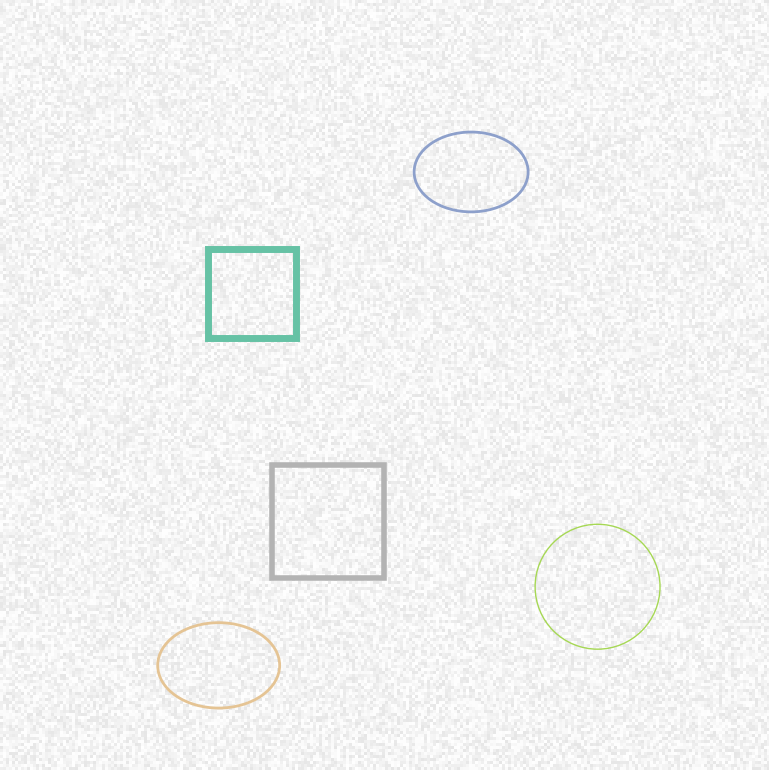[{"shape": "square", "thickness": 2.5, "radius": 0.29, "center": [0.327, 0.619]}, {"shape": "oval", "thickness": 1, "radius": 0.37, "center": [0.612, 0.777]}, {"shape": "circle", "thickness": 0.5, "radius": 0.41, "center": [0.776, 0.238]}, {"shape": "oval", "thickness": 1, "radius": 0.4, "center": [0.284, 0.136]}, {"shape": "square", "thickness": 2, "radius": 0.36, "center": [0.426, 0.323]}]